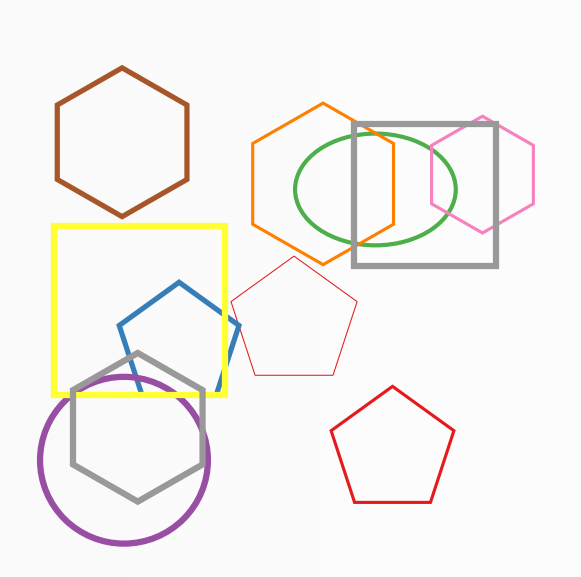[{"shape": "pentagon", "thickness": 0.5, "radius": 0.57, "center": [0.506, 0.442]}, {"shape": "pentagon", "thickness": 1.5, "radius": 0.56, "center": [0.675, 0.219]}, {"shape": "pentagon", "thickness": 2.5, "radius": 0.54, "center": [0.308, 0.402]}, {"shape": "oval", "thickness": 2, "radius": 0.69, "center": [0.646, 0.671]}, {"shape": "circle", "thickness": 3, "radius": 0.72, "center": [0.213, 0.202]}, {"shape": "hexagon", "thickness": 1.5, "radius": 0.7, "center": [0.556, 0.681]}, {"shape": "square", "thickness": 3, "radius": 0.73, "center": [0.239, 0.462]}, {"shape": "hexagon", "thickness": 2.5, "radius": 0.64, "center": [0.21, 0.753]}, {"shape": "hexagon", "thickness": 1.5, "radius": 0.51, "center": [0.83, 0.697]}, {"shape": "hexagon", "thickness": 3, "radius": 0.64, "center": [0.237, 0.259]}, {"shape": "square", "thickness": 3, "radius": 0.61, "center": [0.731, 0.661]}]